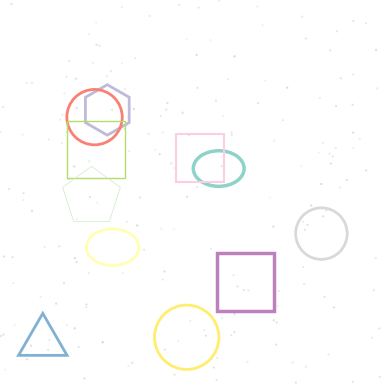[{"shape": "oval", "thickness": 2.5, "radius": 0.33, "center": [0.568, 0.562]}, {"shape": "oval", "thickness": 2, "radius": 0.34, "center": [0.292, 0.358]}, {"shape": "hexagon", "thickness": 2, "radius": 0.33, "center": [0.279, 0.714]}, {"shape": "circle", "thickness": 2, "radius": 0.36, "center": [0.246, 0.696]}, {"shape": "triangle", "thickness": 2, "radius": 0.36, "center": [0.111, 0.113]}, {"shape": "square", "thickness": 1, "radius": 0.38, "center": [0.25, 0.611]}, {"shape": "square", "thickness": 1.5, "radius": 0.31, "center": [0.519, 0.59]}, {"shape": "circle", "thickness": 2, "radius": 0.33, "center": [0.835, 0.393]}, {"shape": "square", "thickness": 2.5, "radius": 0.37, "center": [0.638, 0.268]}, {"shape": "pentagon", "thickness": 0.5, "radius": 0.39, "center": [0.238, 0.489]}, {"shape": "circle", "thickness": 2, "radius": 0.42, "center": [0.485, 0.124]}]